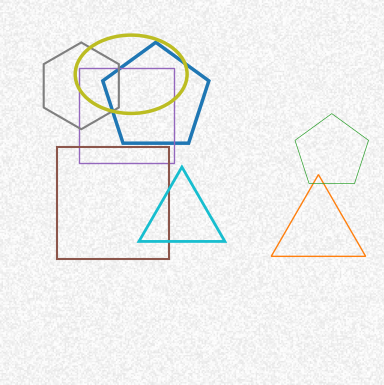[{"shape": "pentagon", "thickness": 2.5, "radius": 0.72, "center": [0.405, 0.745]}, {"shape": "triangle", "thickness": 1, "radius": 0.71, "center": [0.827, 0.405]}, {"shape": "pentagon", "thickness": 0.5, "radius": 0.5, "center": [0.862, 0.605]}, {"shape": "square", "thickness": 1, "radius": 0.62, "center": [0.329, 0.7]}, {"shape": "square", "thickness": 1.5, "radius": 0.72, "center": [0.293, 0.473]}, {"shape": "hexagon", "thickness": 1.5, "radius": 0.56, "center": [0.211, 0.777]}, {"shape": "oval", "thickness": 2.5, "radius": 0.73, "center": [0.341, 0.807]}, {"shape": "triangle", "thickness": 2, "radius": 0.64, "center": [0.472, 0.437]}]